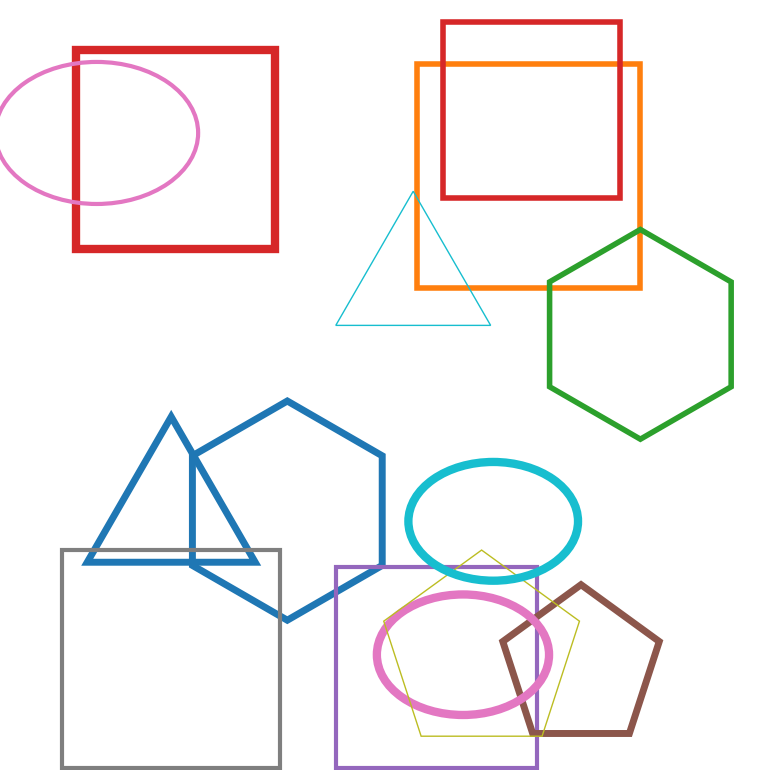[{"shape": "triangle", "thickness": 2.5, "radius": 0.63, "center": [0.222, 0.333]}, {"shape": "hexagon", "thickness": 2.5, "radius": 0.71, "center": [0.373, 0.337]}, {"shape": "square", "thickness": 2, "radius": 0.73, "center": [0.686, 0.772]}, {"shape": "hexagon", "thickness": 2, "radius": 0.68, "center": [0.832, 0.566]}, {"shape": "square", "thickness": 2, "radius": 0.57, "center": [0.69, 0.857]}, {"shape": "square", "thickness": 3, "radius": 0.65, "center": [0.228, 0.806]}, {"shape": "square", "thickness": 1.5, "radius": 0.65, "center": [0.566, 0.134]}, {"shape": "pentagon", "thickness": 2.5, "radius": 0.53, "center": [0.755, 0.134]}, {"shape": "oval", "thickness": 1.5, "radius": 0.66, "center": [0.126, 0.827]}, {"shape": "oval", "thickness": 3, "radius": 0.56, "center": [0.601, 0.15]}, {"shape": "square", "thickness": 1.5, "radius": 0.71, "center": [0.222, 0.144]}, {"shape": "pentagon", "thickness": 0.5, "radius": 0.67, "center": [0.625, 0.152]}, {"shape": "oval", "thickness": 3, "radius": 0.55, "center": [0.641, 0.323]}, {"shape": "triangle", "thickness": 0.5, "radius": 0.58, "center": [0.537, 0.635]}]